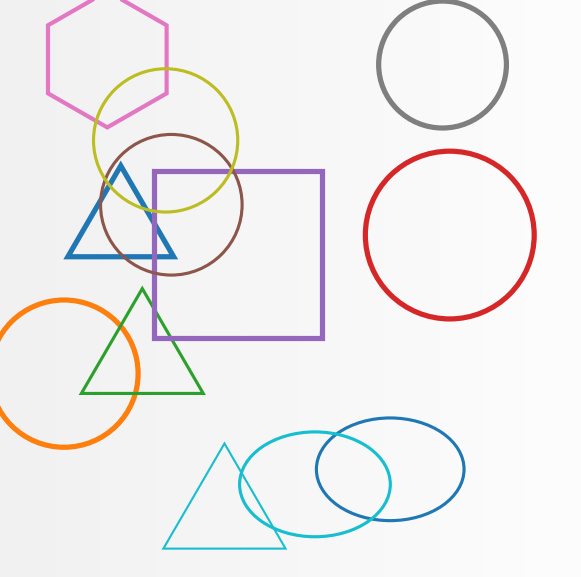[{"shape": "oval", "thickness": 1.5, "radius": 0.64, "center": [0.671, 0.187]}, {"shape": "triangle", "thickness": 2.5, "radius": 0.53, "center": [0.208, 0.607]}, {"shape": "circle", "thickness": 2.5, "radius": 0.64, "center": [0.11, 0.352]}, {"shape": "triangle", "thickness": 1.5, "radius": 0.61, "center": [0.245, 0.378]}, {"shape": "circle", "thickness": 2.5, "radius": 0.73, "center": [0.774, 0.592]}, {"shape": "square", "thickness": 2.5, "radius": 0.72, "center": [0.41, 0.558]}, {"shape": "circle", "thickness": 1.5, "radius": 0.61, "center": [0.295, 0.645]}, {"shape": "hexagon", "thickness": 2, "radius": 0.59, "center": [0.185, 0.896]}, {"shape": "circle", "thickness": 2.5, "radius": 0.55, "center": [0.761, 0.887]}, {"shape": "circle", "thickness": 1.5, "radius": 0.62, "center": [0.285, 0.756]}, {"shape": "triangle", "thickness": 1, "radius": 0.61, "center": [0.386, 0.11]}, {"shape": "oval", "thickness": 1.5, "radius": 0.65, "center": [0.542, 0.16]}]